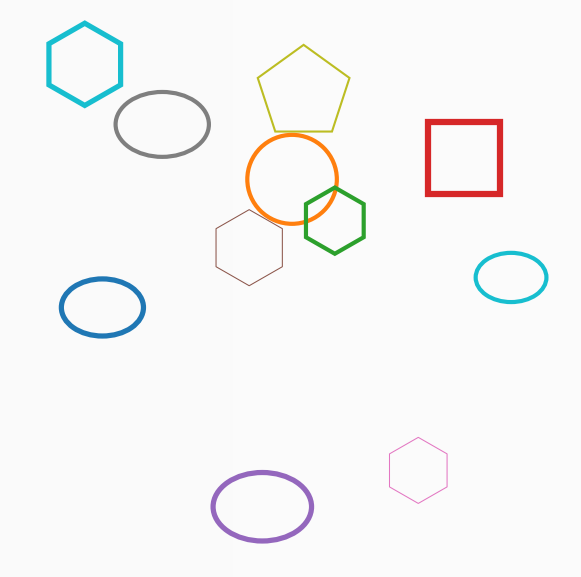[{"shape": "oval", "thickness": 2.5, "radius": 0.35, "center": [0.176, 0.467]}, {"shape": "circle", "thickness": 2, "radius": 0.39, "center": [0.502, 0.689]}, {"shape": "hexagon", "thickness": 2, "radius": 0.29, "center": [0.576, 0.617]}, {"shape": "square", "thickness": 3, "radius": 0.31, "center": [0.798, 0.725]}, {"shape": "oval", "thickness": 2.5, "radius": 0.42, "center": [0.451, 0.122]}, {"shape": "hexagon", "thickness": 0.5, "radius": 0.33, "center": [0.429, 0.57]}, {"shape": "hexagon", "thickness": 0.5, "radius": 0.29, "center": [0.72, 0.185]}, {"shape": "oval", "thickness": 2, "radius": 0.4, "center": [0.279, 0.784]}, {"shape": "pentagon", "thickness": 1, "radius": 0.41, "center": [0.522, 0.838]}, {"shape": "hexagon", "thickness": 2.5, "radius": 0.36, "center": [0.146, 0.888]}, {"shape": "oval", "thickness": 2, "radius": 0.3, "center": [0.879, 0.519]}]